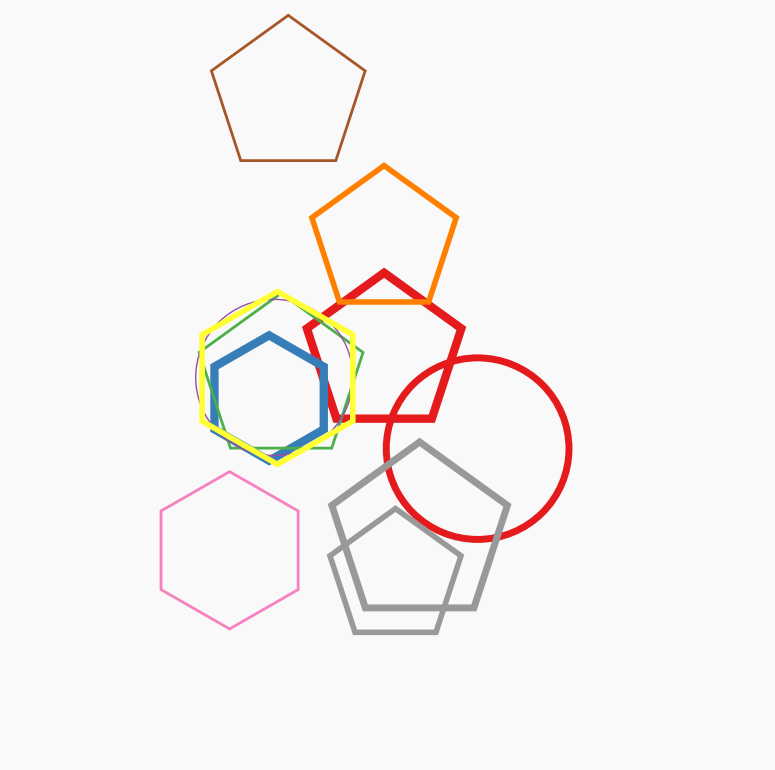[{"shape": "circle", "thickness": 2.5, "radius": 0.59, "center": [0.616, 0.417]}, {"shape": "pentagon", "thickness": 3, "radius": 0.52, "center": [0.496, 0.541]}, {"shape": "hexagon", "thickness": 3, "radius": 0.41, "center": [0.347, 0.483]}, {"shape": "pentagon", "thickness": 1, "radius": 0.56, "center": [0.363, 0.508]}, {"shape": "circle", "thickness": 0.5, "radius": 0.51, "center": [0.354, 0.51]}, {"shape": "pentagon", "thickness": 2, "radius": 0.49, "center": [0.496, 0.687]}, {"shape": "hexagon", "thickness": 2, "radius": 0.56, "center": [0.358, 0.509]}, {"shape": "pentagon", "thickness": 1, "radius": 0.52, "center": [0.372, 0.876]}, {"shape": "hexagon", "thickness": 1, "radius": 0.51, "center": [0.296, 0.285]}, {"shape": "pentagon", "thickness": 2.5, "radius": 0.6, "center": [0.541, 0.307]}, {"shape": "pentagon", "thickness": 2, "radius": 0.44, "center": [0.51, 0.251]}]